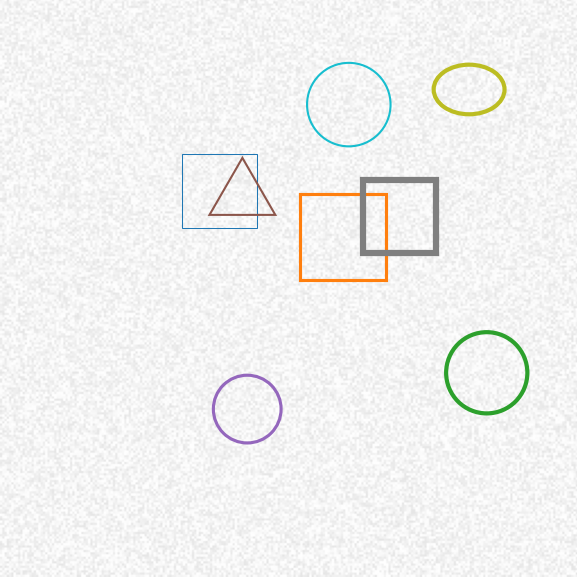[{"shape": "square", "thickness": 0.5, "radius": 0.32, "center": [0.38, 0.668]}, {"shape": "square", "thickness": 1.5, "radius": 0.37, "center": [0.594, 0.589]}, {"shape": "circle", "thickness": 2, "radius": 0.35, "center": [0.843, 0.354]}, {"shape": "circle", "thickness": 1.5, "radius": 0.29, "center": [0.428, 0.291]}, {"shape": "triangle", "thickness": 1, "radius": 0.33, "center": [0.42, 0.66]}, {"shape": "square", "thickness": 3, "radius": 0.32, "center": [0.692, 0.625]}, {"shape": "oval", "thickness": 2, "radius": 0.31, "center": [0.812, 0.844]}, {"shape": "circle", "thickness": 1, "radius": 0.36, "center": [0.604, 0.818]}]